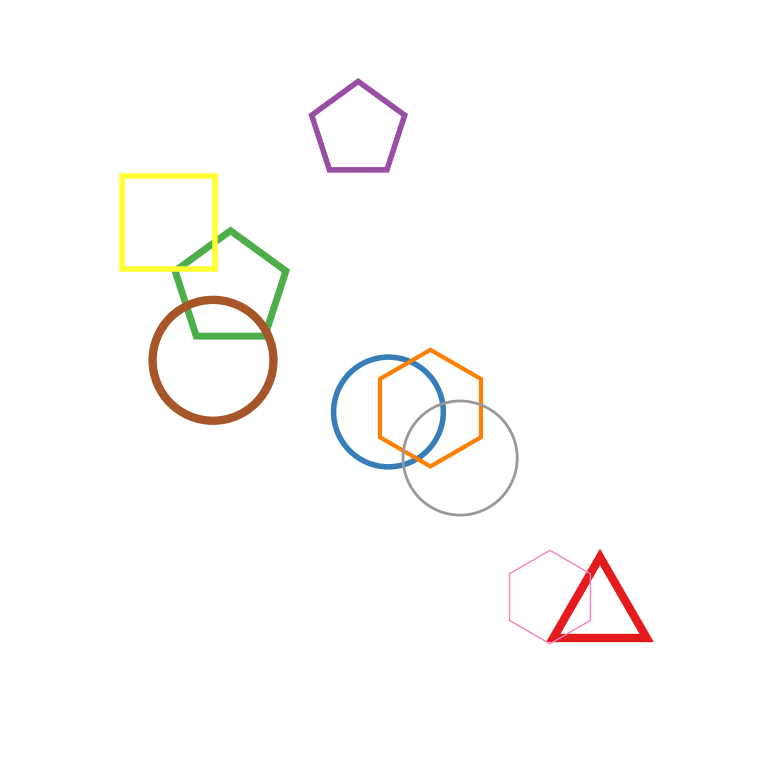[{"shape": "triangle", "thickness": 3, "radius": 0.35, "center": [0.779, 0.206]}, {"shape": "circle", "thickness": 2, "radius": 0.36, "center": [0.504, 0.465]}, {"shape": "pentagon", "thickness": 2.5, "radius": 0.38, "center": [0.299, 0.625]}, {"shape": "pentagon", "thickness": 2, "radius": 0.32, "center": [0.465, 0.831]}, {"shape": "hexagon", "thickness": 1.5, "radius": 0.38, "center": [0.559, 0.47]}, {"shape": "square", "thickness": 2, "radius": 0.3, "center": [0.219, 0.711]}, {"shape": "circle", "thickness": 3, "radius": 0.39, "center": [0.277, 0.532]}, {"shape": "hexagon", "thickness": 0.5, "radius": 0.3, "center": [0.714, 0.225]}, {"shape": "circle", "thickness": 1, "radius": 0.37, "center": [0.598, 0.405]}]